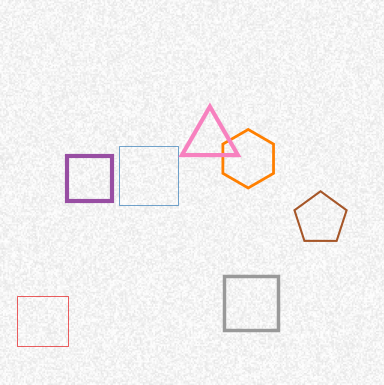[{"shape": "square", "thickness": 0.5, "radius": 0.33, "center": [0.11, 0.166]}, {"shape": "square", "thickness": 0.5, "radius": 0.39, "center": [0.385, 0.544]}, {"shape": "square", "thickness": 3, "radius": 0.29, "center": [0.233, 0.535]}, {"shape": "hexagon", "thickness": 2, "radius": 0.38, "center": [0.645, 0.588]}, {"shape": "pentagon", "thickness": 1.5, "radius": 0.36, "center": [0.833, 0.432]}, {"shape": "triangle", "thickness": 3, "radius": 0.42, "center": [0.545, 0.639]}, {"shape": "square", "thickness": 2.5, "radius": 0.35, "center": [0.652, 0.213]}]